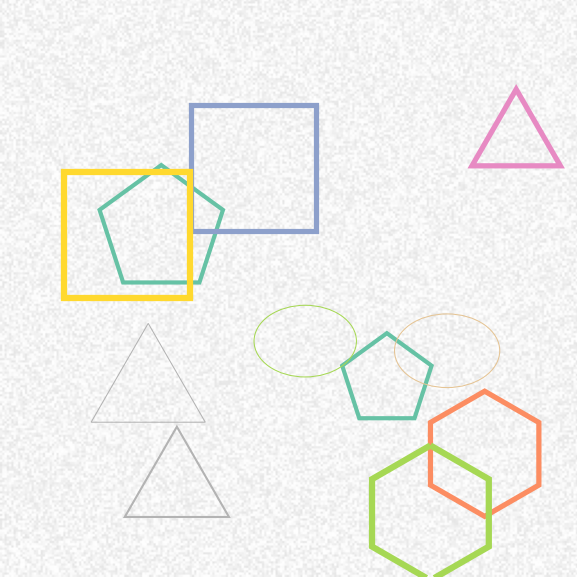[{"shape": "pentagon", "thickness": 2, "radius": 0.56, "center": [0.279, 0.601]}, {"shape": "pentagon", "thickness": 2, "radius": 0.41, "center": [0.67, 0.341]}, {"shape": "hexagon", "thickness": 2.5, "radius": 0.54, "center": [0.839, 0.213]}, {"shape": "square", "thickness": 2.5, "radius": 0.54, "center": [0.439, 0.708]}, {"shape": "triangle", "thickness": 2.5, "radius": 0.44, "center": [0.894, 0.756]}, {"shape": "oval", "thickness": 0.5, "radius": 0.44, "center": [0.529, 0.408]}, {"shape": "hexagon", "thickness": 3, "radius": 0.58, "center": [0.745, 0.111]}, {"shape": "square", "thickness": 3, "radius": 0.55, "center": [0.22, 0.593]}, {"shape": "oval", "thickness": 0.5, "radius": 0.46, "center": [0.774, 0.392]}, {"shape": "triangle", "thickness": 1, "radius": 0.52, "center": [0.306, 0.156]}, {"shape": "triangle", "thickness": 0.5, "radius": 0.57, "center": [0.257, 0.325]}]